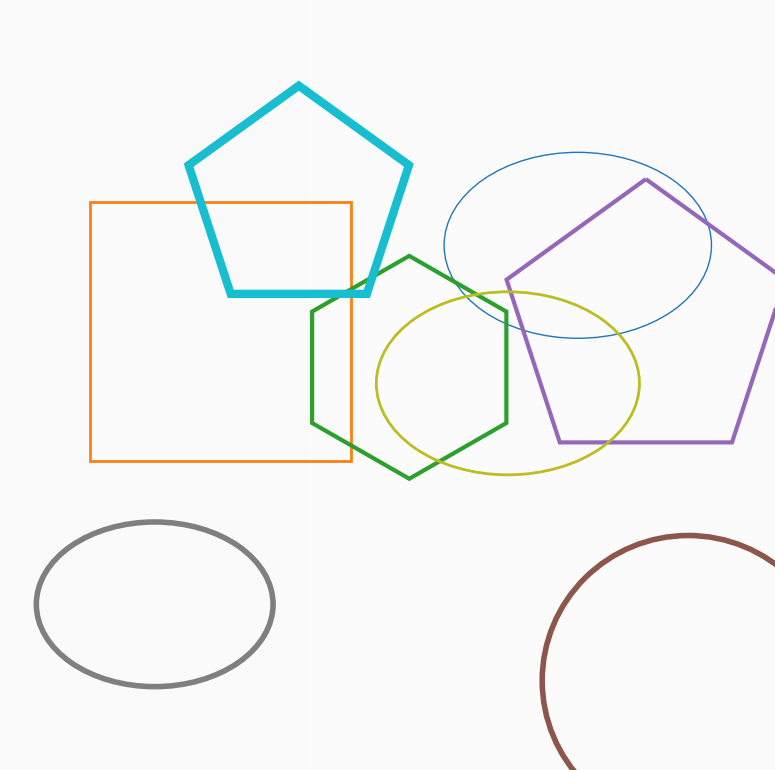[{"shape": "oval", "thickness": 0.5, "radius": 0.86, "center": [0.746, 0.681]}, {"shape": "square", "thickness": 1, "radius": 0.84, "center": [0.285, 0.569]}, {"shape": "hexagon", "thickness": 1.5, "radius": 0.72, "center": [0.528, 0.523]}, {"shape": "pentagon", "thickness": 1.5, "radius": 0.95, "center": [0.833, 0.578]}, {"shape": "circle", "thickness": 2, "radius": 0.94, "center": [0.888, 0.116]}, {"shape": "oval", "thickness": 2, "radius": 0.76, "center": [0.2, 0.215]}, {"shape": "oval", "thickness": 1, "radius": 0.85, "center": [0.655, 0.502]}, {"shape": "pentagon", "thickness": 3, "radius": 0.75, "center": [0.386, 0.739]}]